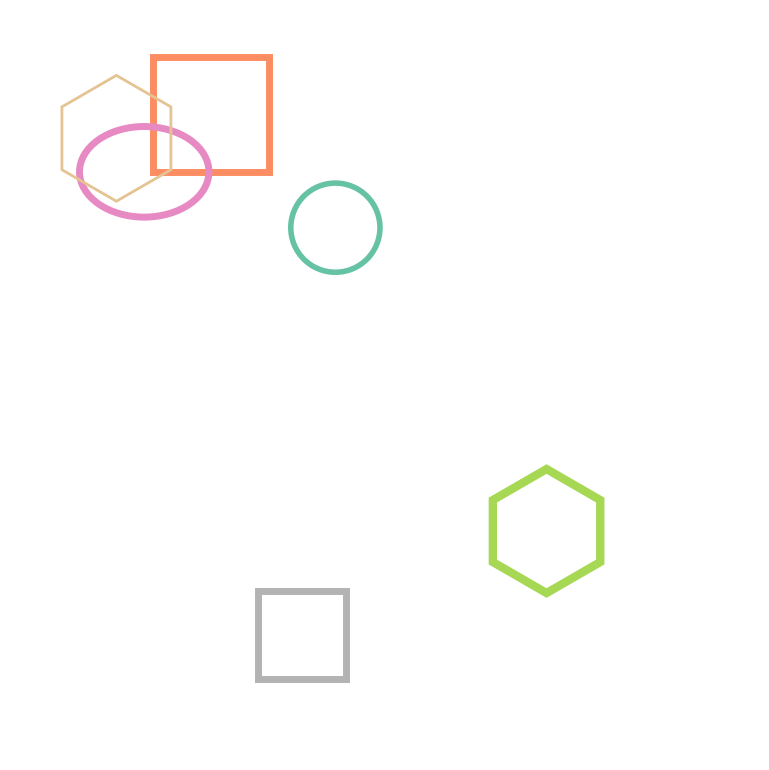[{"shape": "circle", "thickness": 2, "radius": 0.29, "center": [0.436, 0.704]}, {"shape": "square", "thickness": 2.5, "radius": 0.38, "center": [0.274, 0.852]}, {"shape": "oval", "thickness": 2.5, "radius": 0.42, "center": [0.187, 0.777]}, {"shape": "hexagon", "thickness": 3, "radius": 0.4, "center": [0.71, 0.31]}, {"shape": "hexagon", "thickness": 1, "radius": 0.41, "center": [0.151, 0.82]}, {"shape": "square", "thickness": 2.5, "radius": 0.29, "center": [0.392, 0.175]}]